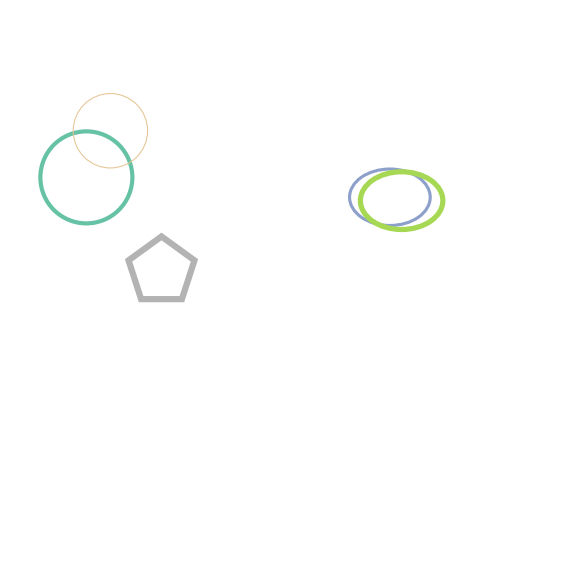[{"shape": "circle", "thickness": 2, "radius": 0.4, "center": [0.15, 0.692]}, {"shape": "oval", "thickness": 1.5, "radius": 0.35, "center": [0.675, 0.658]}, {"shape": "oval", "thickness": 2.5, "radius": 0.36, "center": [0.695, 0.652]}, {"shape": "circle", "thickness": 0.5, "radius": 0.32, "center": [0.191, 0.773]}, {"shape": "pentagon", "thickness": 3, "radius": 0.3, "center": [0.28, 0.53]}]